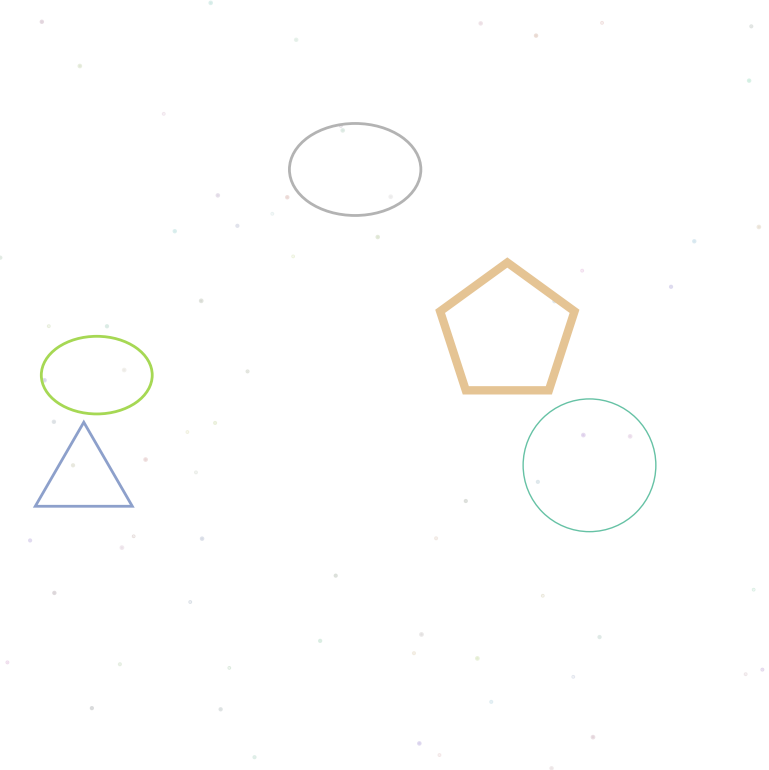[{"shape": "circle", "thickness": 0.5, "radius": 0.43, "center": [0.766, 0.396]}, {"shape": "triangle", "thickness": 1, "radius": 0.36, "center": [0.109, 0.379]}, {"shape": "oval", "thickness": 1, "radius": 0.36, "center": [0.126, 0.513]}, {"shape": "pentagon", "thickness": 3, "radius": 0.46, "center": [0.659, 0.567]}, {"shape": "oval", "thickness": 1, "radius": 0.43, "center": [0.461, 0.78]}]